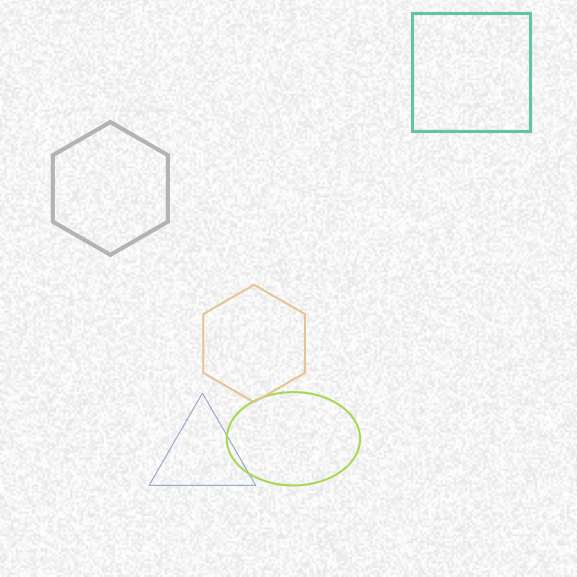[{"shape": "square", "thickness": 1.5, "radius": 0.51, "center": [0.816, 0.874]}, {"shape": "triangle", "thickness": 0.5, "radius": 0.53, "center": [0.35, 0.212]}, {"shape": "oval", "thickness": 1, "radius": 0.58, "center": [0.508, 0.239]}, {"shape": "hexagon", "thickness": 1, "radius": 0.51, "center": [0.44, 0.404]}, {"shape": "hexagon", "thickness": 2, "radius": 0.58, "center": [0.191, 0.673]}]